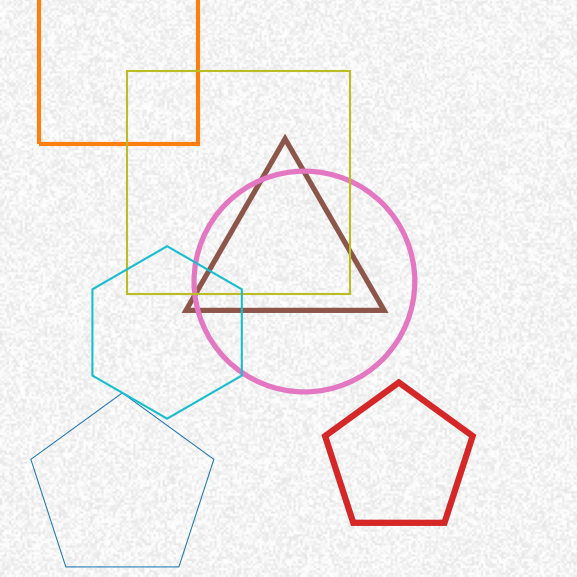[{"shape": "pentagon", "thickness": 0.5, "radius": 0.83, "center": [0.212, 0.152]}, {"shape": "square", "thickness": 2, "radius": 0.69, "center": [0.206, 0.888]}, {"shape": "pentagon", "thickness": 3, "radius": 0.67, "center": [0.691, 0.203]}, {"shape": "triangle", "thickness": 2.5, "radius": 0.99, "center": [0.494, 0.561]}, {"shape": "circle", "thickness": 2.5, "radius": 0.96, "center": [0.527, 0.512]}, {"shape": "square", "thickness": 1, "radius": 0.96, "center": [0.414, 0.683]}, {"shape": "hexagon", "thickness": 1, "radius": 0.75, "center": [0.289, 0.423]}]